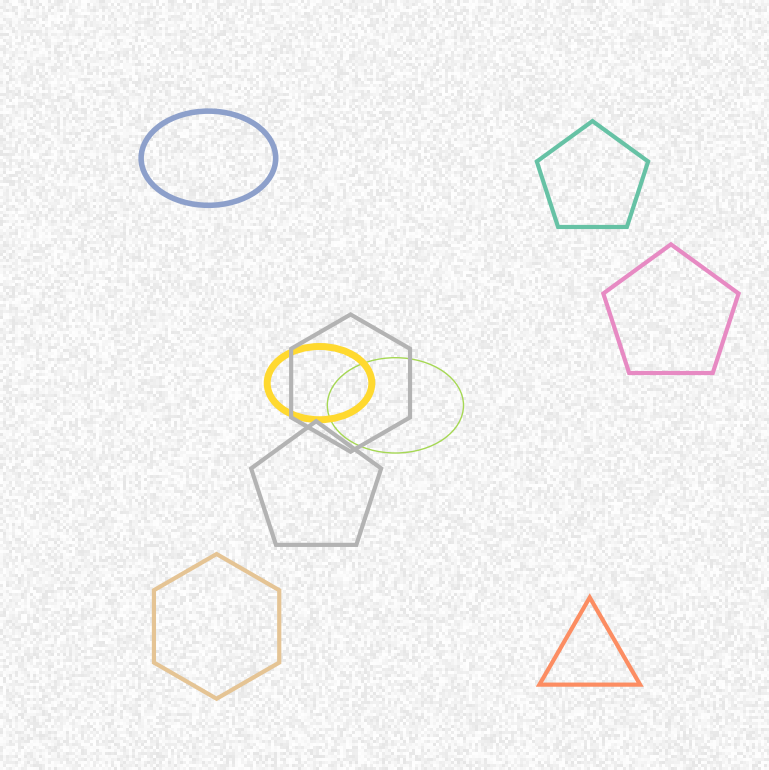[{"shape": "pentagon", "thickness": 1.5, "radius": 0.38, "center": [0.769, 0.767]}, {"shape": "triangle", "thickness": 1.5, "radius": 0.38, "center": [0.766, 0.149]}, {"shape": "oval", "thickness": 2, "radius": 0.44, "center": [0.271, 0.795]}, {"shape": "pentagon", "thickness": 1.5, "radius": 0.46, "center": [0.871, 0.59]}, {"shape": "oval", "thickness": 0.5, "radius": 0.44, "center": [0.514, 0.474]}, {"shape": "oval", "thickness": 2.5, "radius": 0.34, "center": [0.415, 0.502]}, {"shape": "hexagon", "thickness": 1.5, "radius": 0.47, "center": [0.281, 0.187]}, {"shape": "pentagon", "thickness": 1.5, "radius": 0.44, "center": [0.411, 0.364]}, {"shape": "hexagon", "thickness": 1.5, "radius": 0.45, "center": [0.455, 0.502]}]